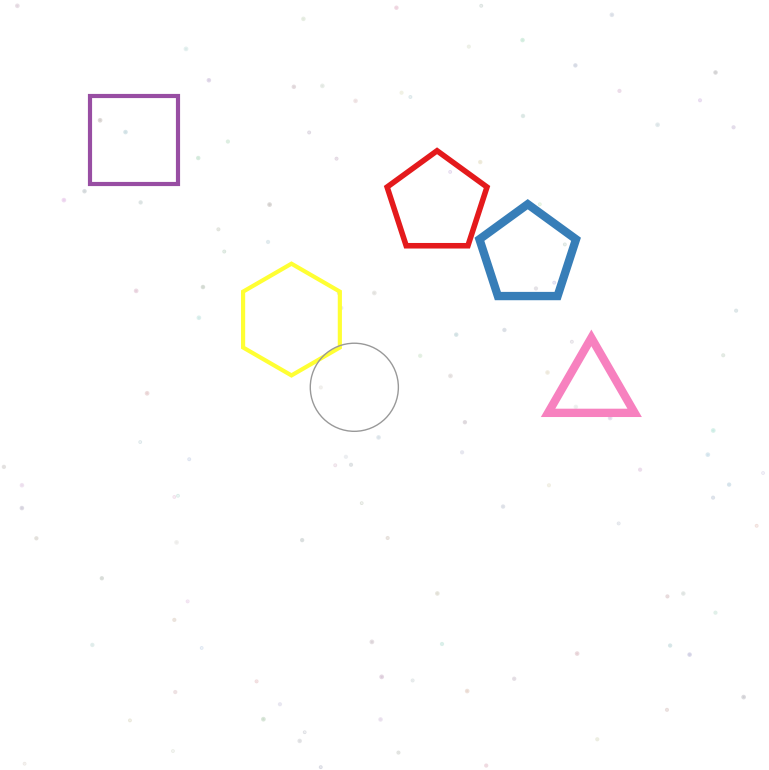[{"shape": "pentagon", "thickness": 2, "radius": 0.34, "center": [0.568, 0.736]}, {"shape": "pentagon", "thickness": 3, "radius": 0.33, "center": [0.685, 0.669]}, {"shape": "square", "thickness": 1.5, "radius": 0.29, "center": [0.174, 0.818]}, {"shape": "hexagon", "thickness": 1.5, "radius": 0.36, "center": [0.379, 0.585]}, {"shape": "triangle", "thickness": 3, "radius": 0.32, "center": [0.768, 0.496]}, {"shape": "circle", "thickness": 0.5, "radius": 0.29, "center": [0.46, 0.497]}]